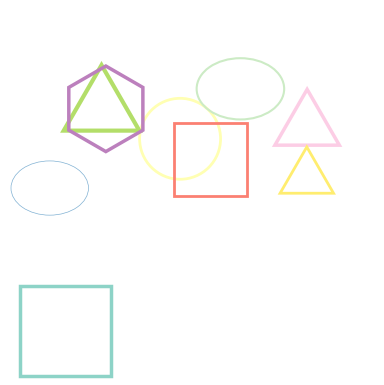[{"shape": "square", "thickness": 2.5, "radius": 0.59, "center": [0.17, 0.141]}, {"shape": "circle", "thickness": 2, "radius": 0.53, "center": [0.468, 0.639]}, {"shape": "square", "thickness": 2, "radius": 0.47, "center": [0.546, 0.587]}, {"shape": "oval", "thickness": 0.5, "radius": 0.5, "center": [0.129, 0.512]}, {"shape": "triangle", "thickness": 3, "radius": 0.57, "center": [0.264, 0.717]}, {"shape": "triangle", "thickness": 2.5, "radius": 0.48, "center": [0.798, 0.671]}, {"shape": "hexagon", "thickness": 2.5, "radius": 0.56, "center": [0.275, 0.717]}, {"shape": "oval", "thickness": 1.5, "radius": 0.57, "center": [0.624, 0.769]}, {"shape": "triangle", "thickness": 2, "radius": 0.4, "center": [0.797, 0.538]}]